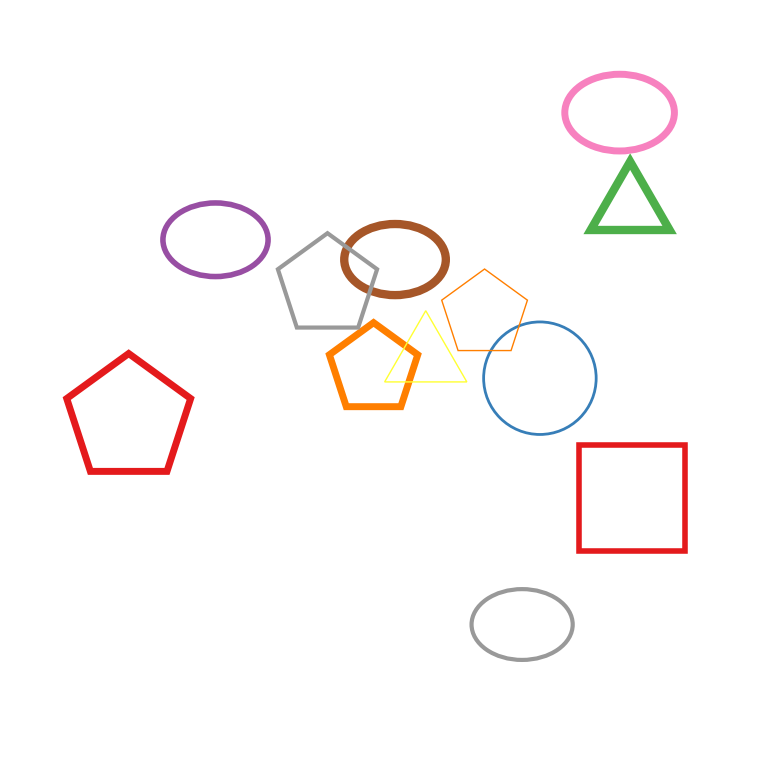[{"shape": "square", "thickness": 2, "radius": 0.34, "center": [0.82, 0.353]}, {"shape": "pentagon", "thickness": 2.5, "radius": 0.42, "center": [0.167, 0.456]}, {"shape": "circle", "thickness": 1, "radius": 0.37, "center": [0.701, 0.509]}, {"shape": "triangle", "thickness": 3, "radius": 0.3, "center": [0.818, 0.731]}, {"shape": "oval", "thickness": 2, "radius": 0.34, "center": [0.28, 0.689]}, {"shape": "pentagon", "thickness": 2.5, "radius": 0.3, "center": [0.485, 0.521]}, {"shape": "pentagon", "thickness": 0.5, "radius": 0.29, "center": [0.629, 0.592]}, {"shape": "triangle", "thickness": 0.5, "radius": 0.31, "center": [0.553, 0.535]}, {"shape": "oval", "thickness": 3, "radius": 0.33, "center": [0.513, 0.663]}, {"shape": "oval", "thickness": 2.5, "radius": 0.36, "center": [0.805, 0.854]}, {"shape": "oval", "thickness": 1.5, "radius": 0.33, "center": [0.678, 0.189]}, {"shape": "pentagon", "thickness": 1.5, "radius": 0.34, "center": [0.425, 0.629]}]